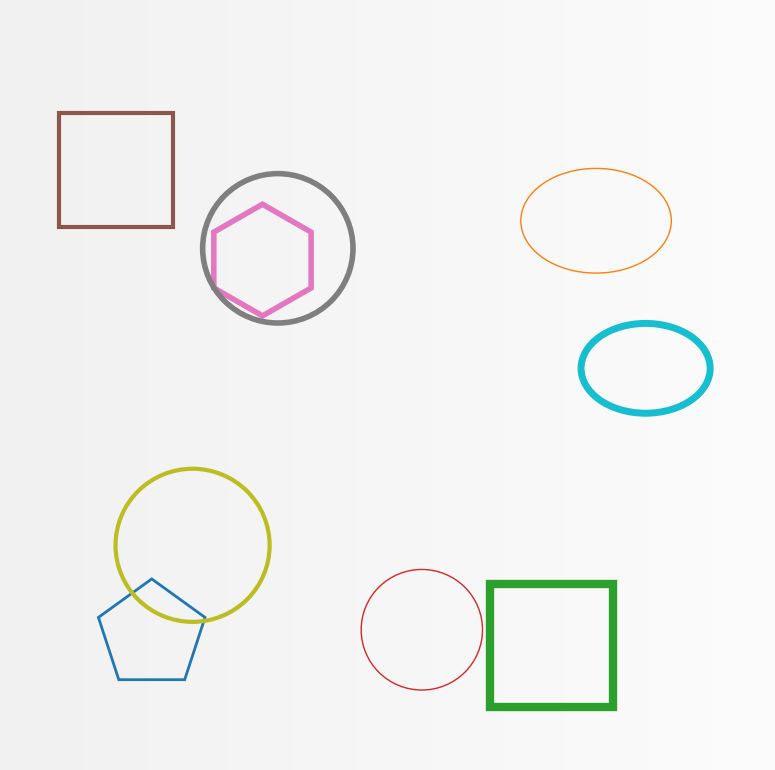[{"shape": "pentagon", "thickness": 1, "radius": 0.36, "center": [0.196, 0.176]}, {"shape": "oval", "thickness": 0.5, "radius": 0.49, "center": [0.769, 0.713]}, {"shape": "square", "thickness": 3, "radius": 0.4, "center": [0.712, 0.161]}, {"shape": "circle", "thickness": 0.5, "radius": 0.39, "center": [0.544, 0.182]}, {"shape": "square", "thickness": 1.5, "radius": 0.37, "center": [0.15, 0.78]}, {"shape": "hexagon", "thickness": 2, "radius": 0.36, "center": [0.339, 0.662]}, {"shape": "circle", "thickness": 2, "radius": 0.49, "center": [0.358, 0.678]}, {"shape": "circle", "thickness": 1.5, "radius": 0.5, "center": [0.248, 0.292]}, {"shape": "oval", "thickness": 2.5, "radius": 0.42, "center": [0.833, 0.522]}]